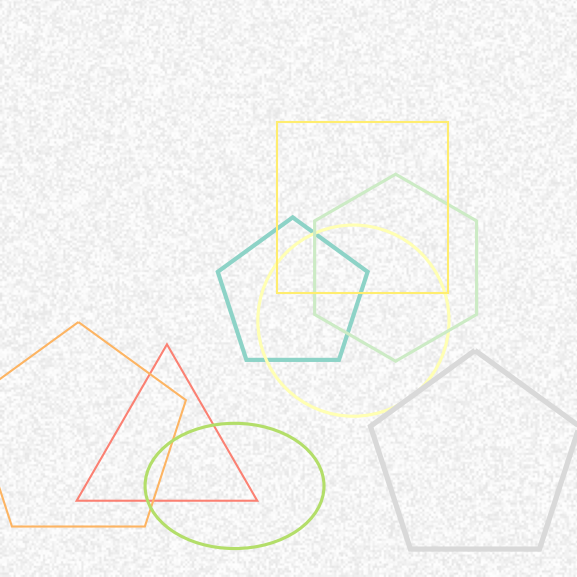[{"shape": "pentagon", "thickness": 2, "radius": 0.68, "center": [0.507, 0.486]}, {"shape": "circle", "thickness": 1.5, "radius": 0.83, "center": [0.612, 0.444]}, {"shape": "triangle", "thickness": 1, "radius": 0.9, "center": [0.289, 0.222]}, {"shape": "pentagon", "thickness": 1, "radius": 0.98, "center": [0.136, 0.246]}, {"shape": "oval", "thickness": 1.5, "radius": 0.77, "center": [0.406, 0.158]}, {"shape": "pentagon", "thickness": 2.5, "radius": 0.95, "center": [0.822, 0.202]}, {"shape": "hexagon", "thickness": 1.5, "radius": 0.81, "center": [0.685, 0.536]}, {"shape": "square", "thickness": 1, "radius": 0.74, "center": [0.627, 0.64]}]